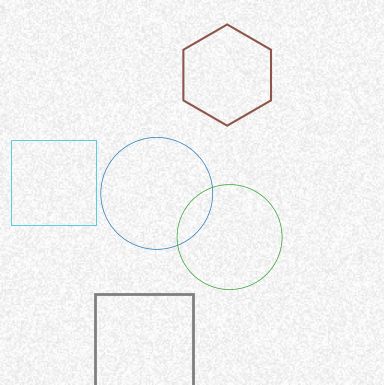[{"shape": "circle", "thickness": 0.5, "radius": 0.73, "center": [0.407, 0.498]}, {"shape": "circle", "thickness": 0.5, "radius": 0.68, "center": [0.596, 0.384]}, {"shape": "hexagon", "thickness": 1.5, "radius": 0.66, "center": [0.59, 0.805]}, {"shape": "square", "thickness": 2, "radius": 0.64, "center": [0.374, 0.109]}, {"shape": "square", "thickness": 0.5, "radius": 0.55, "center": [0.14, 0.527]}]